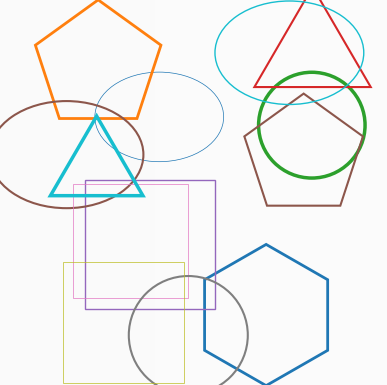[{"shape": "oval", "thickness": 0.5, "radius": 0.83, "center": [0.411, 0.696]}, {"shape": "hexagon", "thickness": 2, "radius": 0.92, "center": [0.687, 0.182]}, {"shape": "pentagon", "thickness": 2, "radius": 0.85, "center": [0.253, 0.83]}, {"shape": "circle", "thickness": 2.5, "radius": 0.69, "center": [0.805, 0.675]}, {"shape": "triangle", "thickness": 1.5, "radius": 0.87, "center": [0.807, 0.861]}, {"shape": "square", "thickness": 1, "radius": 0.84, "center": [0.387, 0.365]}, {"shape": "oval", "thickness": 1.5, "radius": 0.99, "center": [0.171, 0.598]}, {"shape": "pentagon", "thickness": 1.5, "radius": 0.8, "center": [0.784, 0.596]}, {"shape": "square", "thickness": 0.5, "radius": 0.74, "center": [0.338, 0.373]}, {"shape": "circle", "thickness": 1.5, "radius": 0.77, "center": [0.486, 0.13]}, {"shape": "square", "thickness": 0.5, "radius": 0.78, "center": [0.318, 0.162]}, {"shape": "triangle", "thickness": 2.5, "radius": 0.69, "center": [0.249, 0.561]}, {"shape": "oval", "thickness": 1, "radius": 0.96, "center": [0.747, 0.863]}]